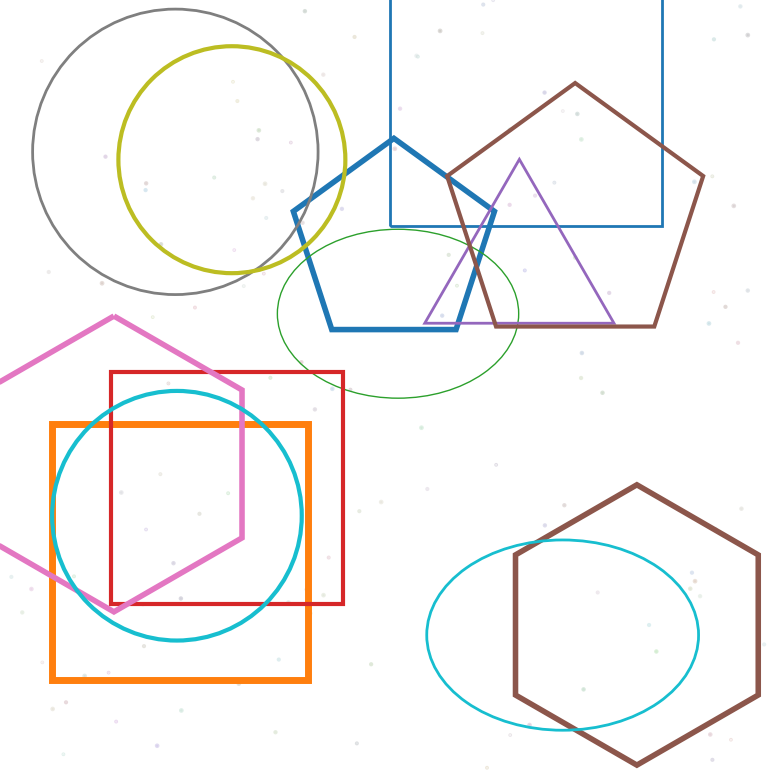[{"shape": "pentagon", "thickness": 2, "radius": 0.69, "center": [0.512, 0.683]}, {"shape": "square", "thickness": 1, "radius": 0.88, "center": [0.683, 0.883]}, {"shape": "square", "thickness": 2.5, "radius": 0.83, "center": [0.234, 0.283]}, {"shape": "oval", "thickness": 0.5, "radius": 0.78, "center": [0.517, 0.593]}, {"shape": "square", "thickness": 1.5, "radius": 0.75, "center": [0.294, 0.366]}, {"shape": "triangle", "thickness": 1, "radius": 0.71, "center": [0.675, 0.651]}, {"shape": "hexagon", "thickness": 2, "radius": 0.91, "center": [0.827, 0.188]}, {"shape": "pentagon", "thickness": 1.5, "radius": 0.87, "center": [0.747, 0.717]}, {"shape": "hexagon", "thickness": 2, "radius": 0.96, "center": [0.148, 0.397]}, {"shape": "circle", "thickness": 1, "radius": 0.93, "center": [0.228, 0.803]}, {"shape": "circle", "thickness": 1.5, "radius": 0.74, "center": [0.301, 0.793]}, {"shape": "circle", "thickness": 1.5, "radius": 0.81, "center": [0.23, 0.33]}, {"shape": "oval", "thickness": 1, "radius": 0.88, "center": [0.731, 0.175]}]